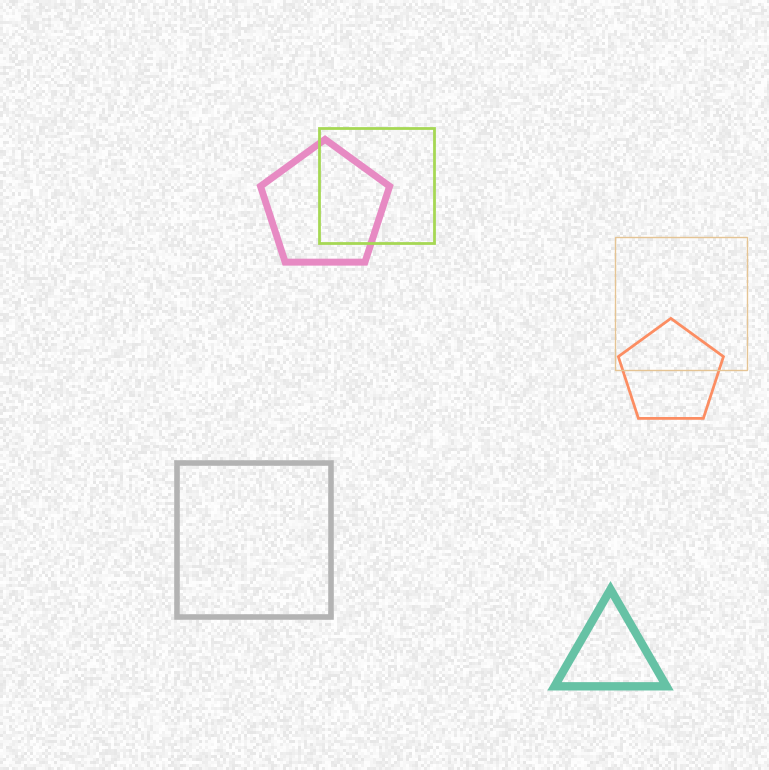[{"shape": "triangle", "thickness": 3, "radius": 0.42, "center": [0.793, 0.151]}, {"shape": "pentagon", "thickness": 1, "radius": 0.36, "center": [0.871, 0.515]}, {"shape": "pentagon", "thickness": 2.5, "radius": 0.44, "center": [0.422, 0.731]}, {"shape": "square", "thickness": 1, "radius": 0.37, "center": [0.489, 0.759]}, {"shape": "square", "thickness": 0.5, "radius": 0.43, "center": [0.884, 0.606]}, {"shape": "square", "thickness": 2, "radius": 0.5, "center": [0.33, 0.299]}]